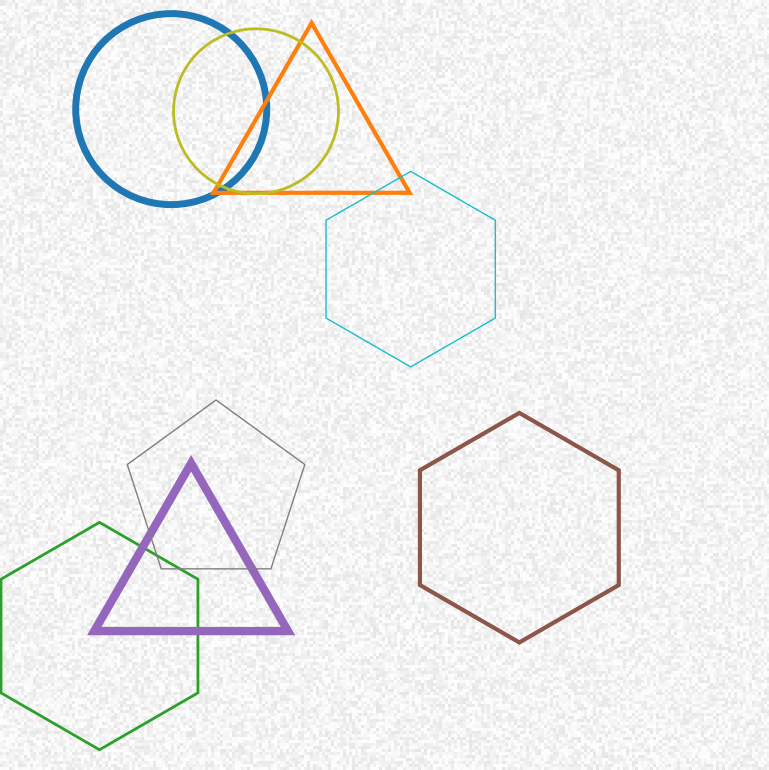[{"shape": "circle", "thickness": 2.5, "radius": 0.62, "center": [0.222, 0.858]}, {"shape": "triangle", "thickness": 1.5, "radius": 0.74, "center": [0.405, 0.823]}, {"shape": "hexagon", "thickness": 1, "radius": 0.74, "center": [0.129, 0.174]}, {"shape": "triangle", "thickness": 3, "radius": 0.73, "center": [0.248, 0.253]}, {"shape": "hexagon", "thickness": 1.5, "radius": 0.75, "center": [0.674, 0.315]}, {"shape": "pentagon", "thickness": 0.5, "radius": 0.61, "center": [0.281, 0.359]}, {"shape": "circle", "thickness": 1, "radius": 0.54, "center": [0.332, 0.856]}, {"shape": "hexagon", "thickness": 0.5, "radius": 0.63, "center": [0.533, 0.65]}]